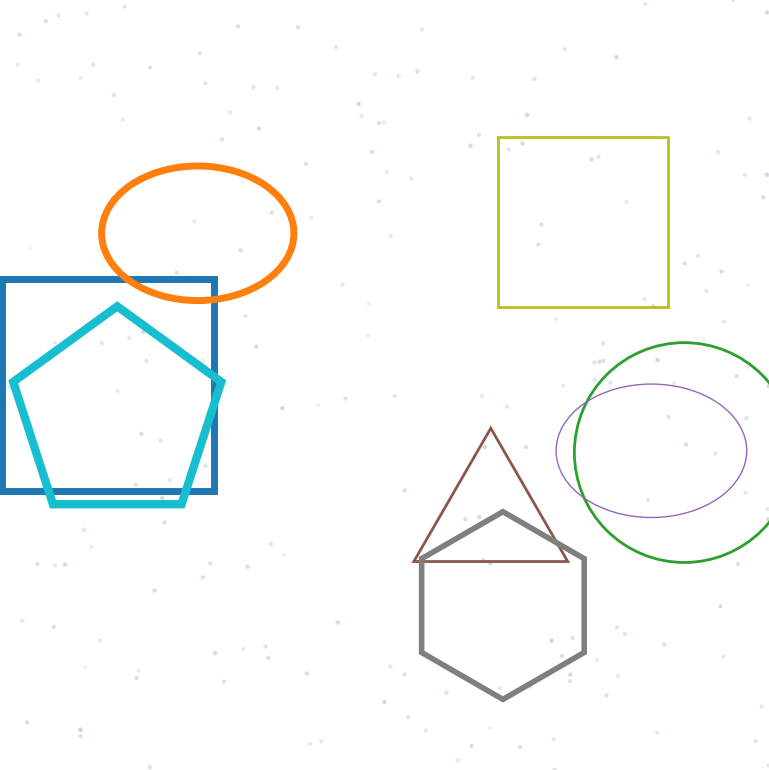[{"shape": "square", "thickness": 2.5, "radius": 0.69, "center": [0.14, 0.5]}, {"shape": "oval", "thickness": 2.5, "radius": 0.62, "center": [0.257, 0.697]}, {"shape": "circle", "thickness": 1, "radius": 0.71, "center": [0.889, 0.412]}, {"shape": "oval", "thickness": 0.5, "radius": 0.62, "center": [0.846, 0.415]}, {"shape": "triangle", "thickness": 1, "radius": 0.58, "center": [0.637, 0.328]}, {"shape": "hexagon", "thickness": 2, "radius": 0.61, "center": [0.653, 0.214]}, {"shape": "square", "thickness": 1, "radius": 0.55, "center": [0.757, 0.712]}, {"shape": "pentagon", "thickness": 3, "radius": 0.71, "center": [0.152, 0.46]}]